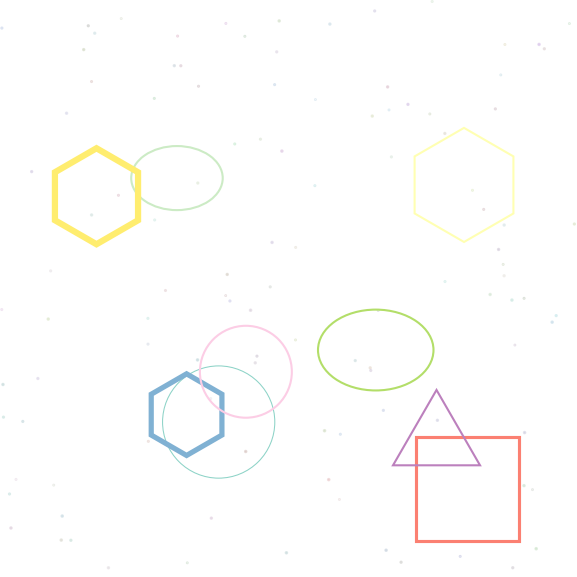[{"shape": "circle", "thickness": 0.5, "radius": 0.49, "center": [0.379, 0.268]}, {"shape": "hexagon", "thickness": 1, "radius": 0.49, "center": [0.803, 0.679]}, {"shape": "square", "thickness": 1.5, "radius": 0.45, "center": [0.81, 0.153]}, {"shape": "hexagon", "thickness": 2.5, "radius": 0.35, "center": [0.323, 0.281]}, {"shape": "oval", "thickness": 1, "radius": 0.5, "center": [0.651, 0.393]}, {"shape": "circle", "thickness": 1, "radius": 0.4, "center": [0.426, 0.355]}, {"shape": "triangle", "thickness": 1, "radius": 0.43, "center": [0.756, 0.237]}, {"shape": "oval", "thickness": 1, "radius": 0.4, "center": [0.306, 0.691]}, {"shape": "hexagon", "thickness": 3, "radius": 0.42, "center": [0.167, 0.659]}]